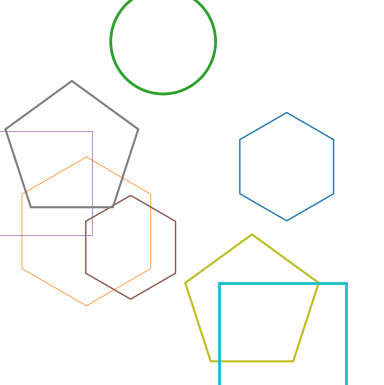[{"shape": "hexagon", "thickness": 1, "radius": 0.7, "center": [0.745, 0.567]}, {"shape": "hexagon", "thickness": 0.5, "radius": 0.97, "center": [0.224, 0.399]}, {"shape": "circle", "thickness": 2, "radius": 0.68, "center": [0.424, 0.892]}, {"shape": "square", "thickness": 0.5, "radius": 0.68, "center": [0.105, 0.525]}, {"shape": "hexagon", "thickness": 1, "radius": 0.67, "center": [0.339, 0.358]}, {"shape": "pentagon", "thickness": 1.5, "radius": 0.91, "center": [0.187, 0.608]}, {"shape": "pentagon", "thickness": 1.5, "radius": 0.91, "center": [0.654, 0.209]}, {"shape": "square", "thickness": 2, "radius": 0.82, "center": [0.734, 0.101]}]